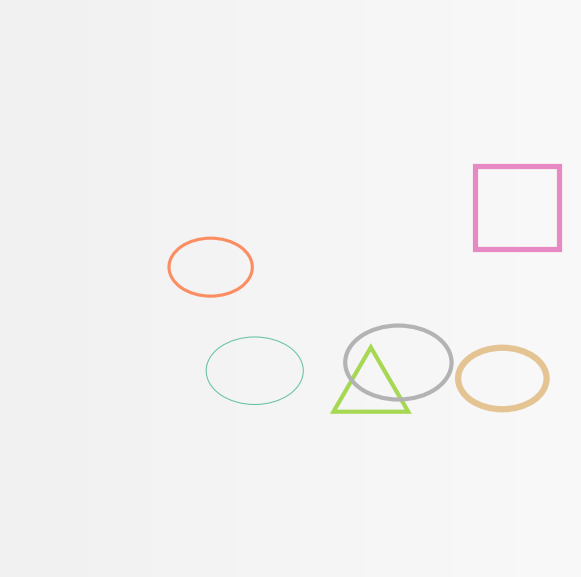[{"shape": "oval", "thickness": 0.5, "radius": 0.42, "center": [0.438, 0.357]}, {"shape": "oval", "thickness": 1.5, "radius": 0.36, "center": [0.362, 0.537]}, {"shape": "square", "thickness": 2.5, "radius": 0.36, "center": [0.89, 0.64]}, {"shape": "triangle", "thickness": 2, "radius": 0.37, "center": [0.638, 0.323]}, {"shape": "oval", "thickness": 3, "radius": 0.38, "center": [0.864, 0.344]}, {"shape": "oval", "thickness": 2, "radius": 0.46, "center": [0.685, 0.371]}]